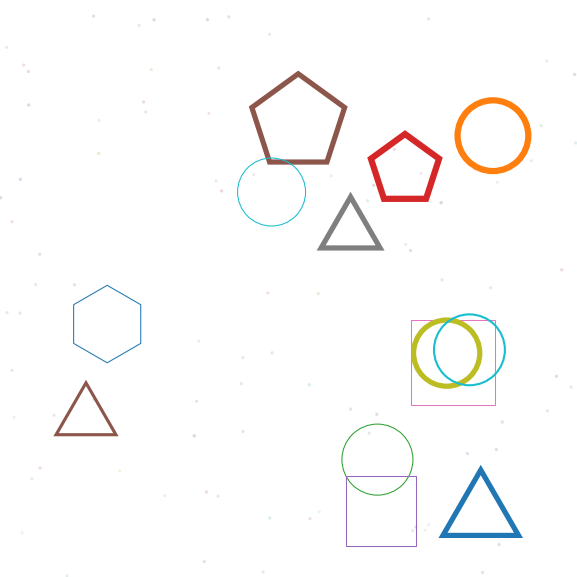[{"shape": "hexagon", "thickness": 0.5, "radius": 0.34, "center": [0.186, 0.438]}, {"shape": "triangle", "thickness": 2.5, "radius": 0.38, "center": [0.832, 0.11]}, {"shape": "circle", "thickness": 3, "radius": 0.31, "center": [0.854, 0.764]}, {"shape": "circle", "thickness": 0.5, "radius": 0.31, "center": [0.654, 0.203]}, {"shape": "pentagon", "thickness": 3, "radius": 0.31, "center": [0.701, 0.705]}, {"shape": "square", "thickness": 0.5, "radius": 0.3, "center": [0.659, 0.115]}, {"shape": "pentagon", "thickness": 2.5, "radius": 0.42, "center": [0.516, 0.787]}, {"shape": "triangle", "thickness": 1.5, "radius": 0.3, "center": [0.149, 0.276]}, {"shape": "square", "thickness": 0.5, "radius": 0.37, "center": [0.785, 0.371]}, {"shape": "triangle", "thickness": 2.5, "radius": 0.29, "center": [0.607, 0.599]}, {"shape": "circle", "thickness": 2.5, "radius": 0.29, "center": [0.774, 0.388]}, {"shape": "circle", "thickness": 1, "radius": 0.31, "center": [0.813, 0.393]}, {"shape": "circle", "thickness": 0.5, "radius": 0.29, "center": [0.47, 0.667]}]